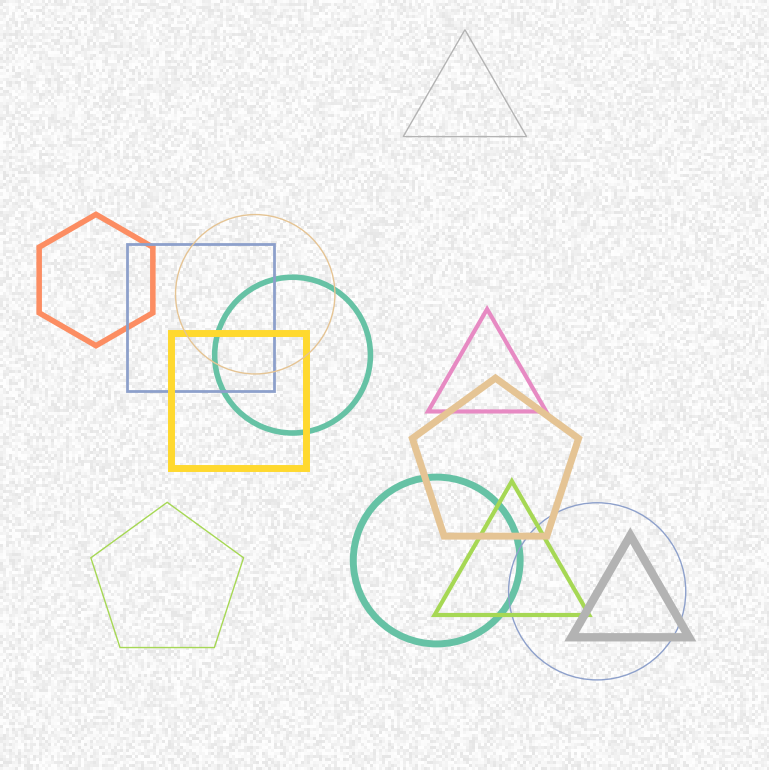[{"shape": "circle", "thickness": 2, "radius": 0.51, "center": [0.38, 0.539]}, {"shape": "circle", "thickness": 2.5, "radius": 0.54, "center": [0.567, 0.272]}, {"shape": "hexagon", "thickness": 2, "radius": 0.43, "center": [0.125, 0.636]}, {"shape": "square", "thickness": 1, "radius": 0.48, "center": [0.261, 0.588]}, {"shape": "circle", "thickness": 0.5, "radius": 0.58, "center": [0.776, 0.232]}, {"shape": "triangle", "thickness": 1.5, "radius": 0.44, "center": [0.633, 0.51]}, {"shape": "pentagon", "thickness": 0.5, "radius": 0.52, "center": [0.217, 0.243]}, {"shape": "triangle", "thickness": 1.5, "radius": 0.58, "center": [0.665, 0.259]}, {"shape": "square", "thickness": 2.5, "radius": 0.44, "center": [0.31, 0.48]}, {"shape": "pentagon", "thickness": 2.5, "radius": 0.57, "center": [0.643, 0.396]}, {"shape": "circle", "thickness": 0.5, "radius": 0.52, "center": [0.331, 0.618]}, {"shape": "triangle", "thickness": 3, "radius": 0.44, "center": [0.819, 0.216]}, {"shape": "triangle", "thickness": 0.5, "radius": 0.46, "center": [0.604, 0.869]}]